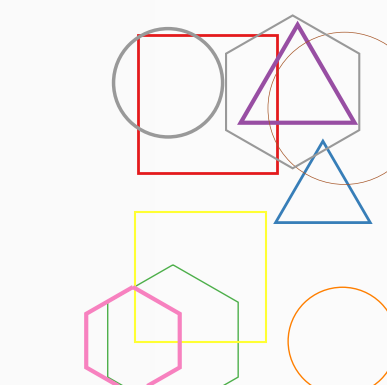[{"shape": "square", "thickness": 2, "radius": 0.9, "center": [0.536, 0.73]}, {"shape": "triangle", "thickness": 2, "radius": 0.71, "center": [0.833, 0.492]}, {"shape": "hexagon", "thickness": 1, "radius": 0.97, "center": [0.446, 0.118]}, {"shape": "triangle", "thickness": 3, "radius": 0.85, "center": [0.768, 0.766]}, {"shape": "circle", "thickness": 1, "radius": 0.7, "center": [0.884, 0.114]}, {"shape": "square", "thickness": 1.5, "radius": 0.85, "center": [0.517, 0.281]}, {"shape": "circle", "thickness": 0.5, "radius": 0.99, "center": [0.889, 0.719]}, {"shape": "hexagon", "thickness": 3, "radius": 0.7, "center": [0.343, 0.115]}, {"shape": "hexagon", "thickness": 1.5, "radius": 0.99, "center": [0.755, 0.761]}, {"shape": "circle", "thickness": 2.5, "radius": 0.7, "center": [0.434, 0.785]}]